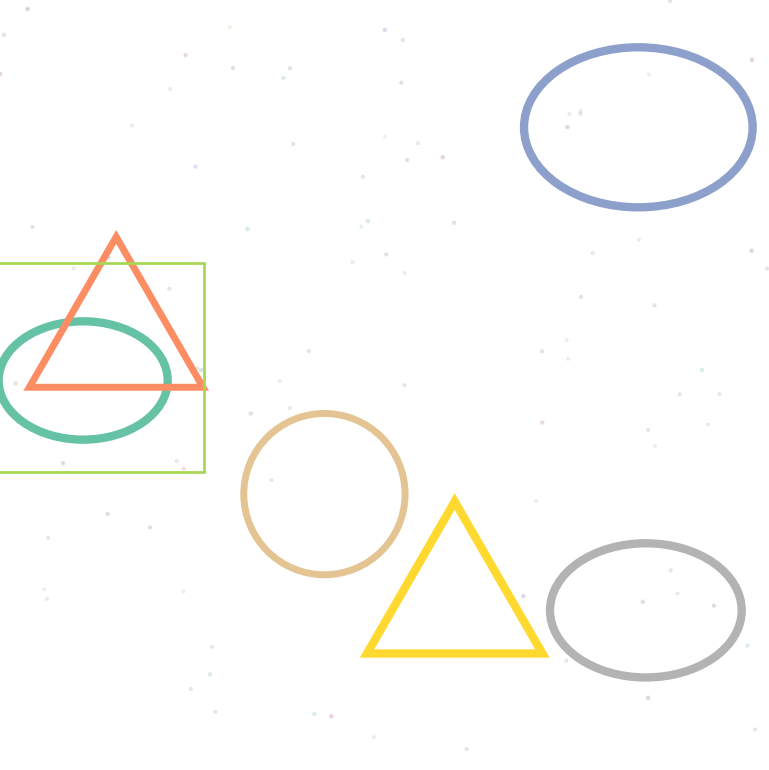[{"shape": "oval", "thickness": 3, "radius": 0.55, "center": [0.108, 0.506]}, {"shape": "triangle", "thickness": 2.5, "radius": 0.65, "center": [0.151, 0.562]}, {"shape": "oval", "thickness": 3, "radius": 0.74, "center": [0.829, 0.835]}, {"shape": "square", "thickness": 1, "radius": 0.68, "center": [0.13, 0.523]}, {"shape": "triangle", "thickness": 3, "radius": 0.66, "center": [0.591, 0.217]}, {"shape": "circle", "thickness": 2.5, "radius": 0.52, "center": [0.421, 0.358]}, {"shape": "oval", "thickness": 3, "radius": 0.62, "center": [0.839, 0.207]}]